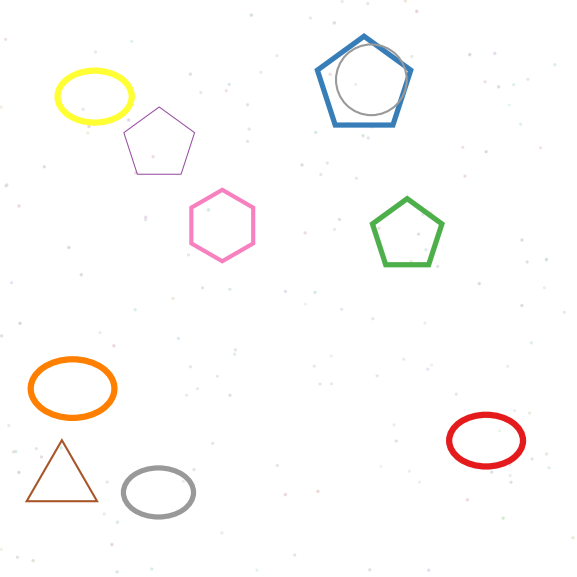[{"shape": "oval", "thickness": 3, "radius": 0.32, "center": [0.842, 0.236]}, {"shape": "pentagon", "thickness": 2.5, "radius": 0.43, "center": [0.63, 0.851]}, {"shape": "pentagon", "thickness": 2.5, "radius": 0.32, "center": [0.705, 0.592]}, {"shape": "pentagon", "thickness": 0.5, "radius": 0.32, "center": [0.276, 0.75]}, {"shape": "oval", "thickness": 3, "radius": 0.36, "center": [0.126, 0.326]}, {"shape": "oval", "thickness": 3, "radius": 0.32, "center": [0.164, 0.832]}, {"shape": "triangle", "thickness": 1, "radius": 0.35, "center": [0.107, 0.166]}, {"shape": "hexagon", "thickness": 2, "radius": 0.31, "center": [0.385, 0.609]}, {"shape": "oval", "thickness": 2.5, "radius": 0.3, "center": [0.274, 0.146]}, {"shape": "circle", "thickness": 1, "radius": 0.31, "center": [0.643, 0.861]}]